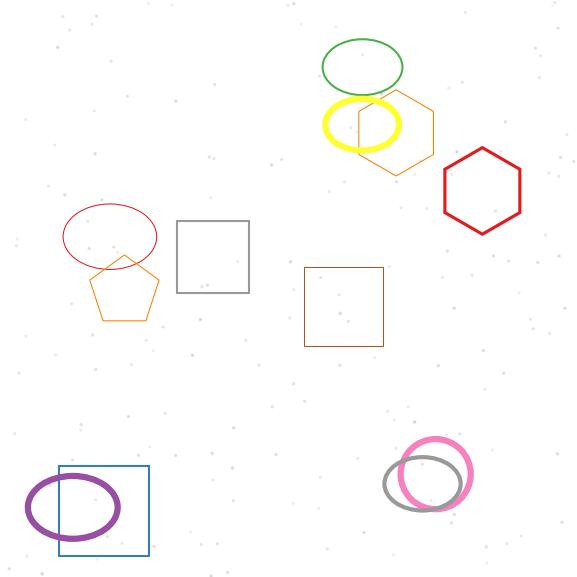[{"shape": "hexagon", "thickness": 1.5, "radius": 0.37, "center": [0.835, 0.669]}, {"shape": "oval", "thickness": 0.5, "radius": 0.41, "center": [0.19, 0.589]}, {"shape": "square", "thickness": 1, "radius": 0.39, "center": [0.18, 0.114]}, {"shape": "oval", "thickness": 1, "radius": 0.35, "center": [0.628, 0.883]}, {"shape": "oval", "thickness": 3, "radius": 0.39, "center": [0.126, 0.121]}, {"shape": "pentagon", "thickness": 0.5, "radius": 0.32, "center": [0.215, 0.495]}, {"shape": "hexagon", "thickness": 0.5, "radius": 0.37, "center": [0.686, 0.769]}, {"shape": "oval", "thickness": 3, "radius": 0.32, "center": [0.627, 0.783]}, {"shape": "square", "thickness": 0.5, "radius": 0.34, "center": [0.595, 0.468]}, {"shape": "circle", "thickness": 3, "radius": 0.3, "center": [0.754, 0.178]}, {"shape": "square", "thickness": 1, "radius": 0.31, "center": [0.368, 0.554]}, {"shape": "oval", "thickness": 2, "radius": 0.33, "center": [0.732, 0.161]}]